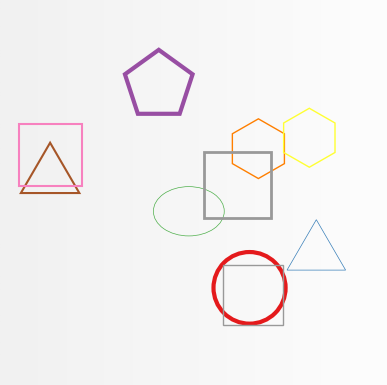[{"shape": "circle", "thickness": 3, "radius": 0.47, "center": [0.644, 0.252]}, {"shape": "triangle", "thickness": 0.5, "radius": 0.44, "center": [0.816, 0.342]}, {"shape": "oval", "thickness": 0.5, "radius": 0.46, "center": [0.487, 0.451]}, {"shape": "pentagon", "thickness": 3, "radius": 0.46, "center": [0.41, 0.779]}, {"shape": "hexagon", "thickness": 1, "radius": 0.39, "center": [0.667, 0.614]}, {"shape": "hexagon", "thickness": 1, "radius": 0.38, "center": [0.798, 0.642]}, {"shape": "triangle", "thickness": 1.5, "radius": 0.44, "center": [0.129, 0.542]}, {"shape": "square", "thickness": 1.5, "radius": 0.41, "center": [0.13, 0.598]}, {"shape": "square", "thickness": 1, "radius": 0.39, "center": [0.653, 0.233]}, {"shape": "square", "thickness": 2, "radius": 0.43, "center": [0.612, 0.519]}]